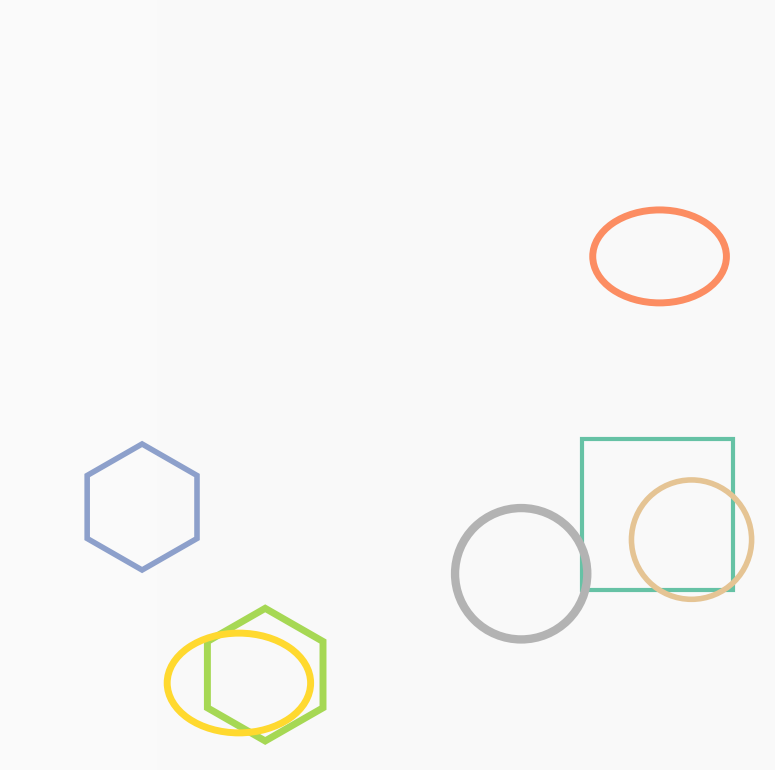[{"shape": "square", "thickness": 1.5, "radius": 0.49, "center": [0.848, 0.332]}, {"shape": "oval", "thickness": 2.5, "radius": 0.43, "center": [0.851, 0.667]}, {"shape": "hexagon", "thickness": 2, "radius": 0.41, "center": [0.183, 0.342]}, {"shape": "hexagon", "thickness": 2.5, "radius": 0.43, "center": [0.342, 0.124]}, {"shape": "oval", "thickness": 2.5, "radius": 0.46, "center": [0.308, 0.113]}, {"shape": "circle", "thickness": 2, "radius": 0.39, "center": [0.892, 0.299]}, {"shape": "circle", "thickness": 3, "radius": 0.43, "center": [0.672, 0.255]}]